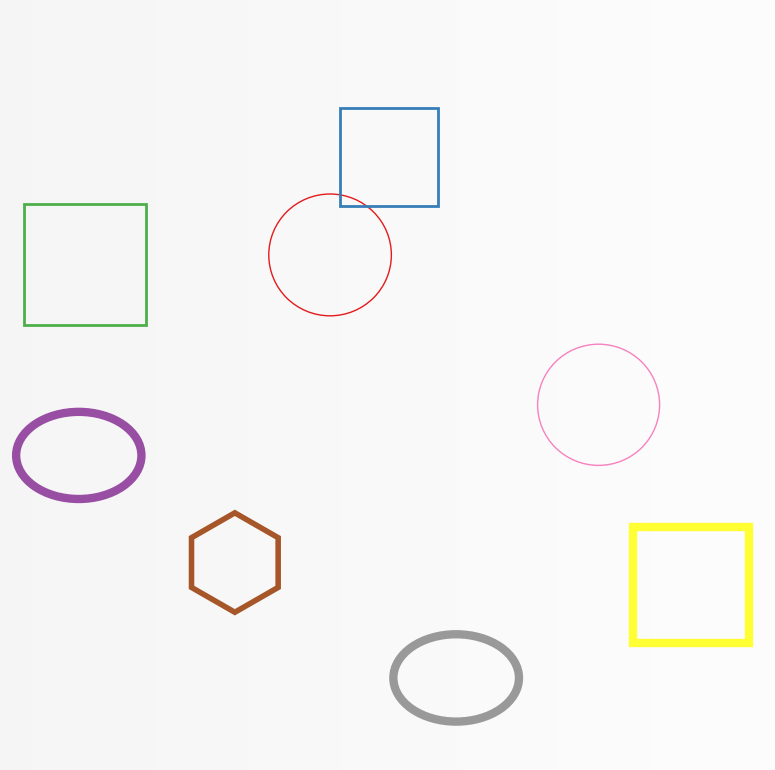[{"shape": "circle", "thickness": 0.5, "radius": 0.4, "center": [0.426, 0.669]}, {"shape": "square", "thickness": 1, "radius": 0.32, "center": [0.502, 0.796]}, {"shape": "square", "thickness": 1, "radius": 0.39, "center": [0.11, 0.656]}, {"shape": "oval", "thickness": 3, "radius": 0.4, "center": [0.102, 0.409]}, {"shape": "square", "thickness": 3, "radius": 0.37, "center": [0.892, 0.24]}, {"shape": "hexagon", "thickness": 2, "radius": 0.32, "center": [0.303, 0.269]}, {"shape": "circle", "thickness": 0.5, "radius": 0.39, "center": [0.772, 0.474]}, {"shape": "oval", "thickness": 3, "radius": 0.41, "center": [0.589, 0.12]}]